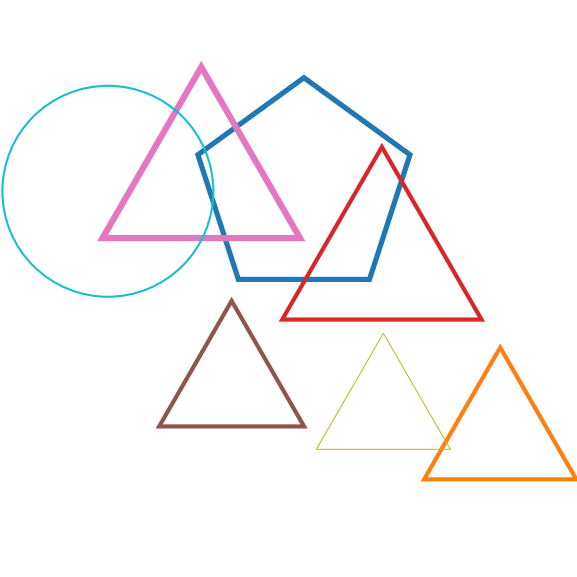[{"shape": "pentagon", "thickness": 2.5, "radius": 0.97, "center": [0.526, 0.671]}, {"shape": "triangle", "thickness": 2, "radius": 0.76, "center": [0.866, 0.245]}, {"shape": "triangle", "thickness": 2, "radius": 1.0, "center": [0.661, 0.545]}, {"shape": "triangle", "thickness": 2, "radius": 0.72, "center": [0.401, 0.333]}, {"shape": "triangle", "thickness": 3, "radius": 0.99, "center": [0.349, 0.686]}, {"shape": "triangle", "thickness": 0.5, "radius": 0.67, "center": [0.664, 0.288]}, {"shape": "circle", "thickness": 1, "radius": 0.91, "center": [0.187, 0.668]}]